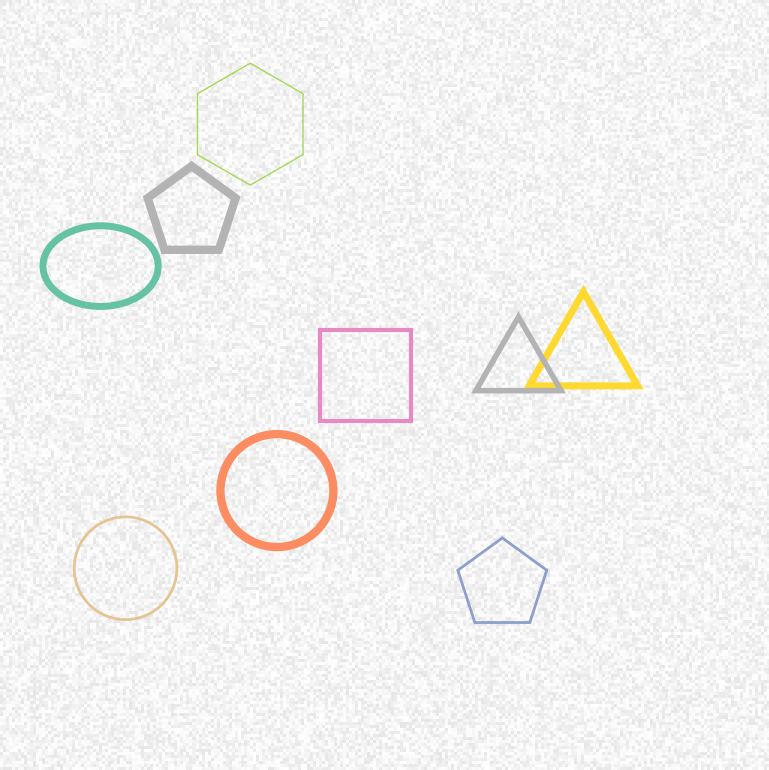[{"shape": "oval", "thickness": 2.5, "radius": 0.37, "center": [0.131, 0.654]}, {"shape": "circle", "thickness": 3, "radius": 0.37, "center": [0.36, 0.363]}, {"shape": "pentagon", "thickness": 1, "radius": 0.3, "center": [0.652, 0.241]}, {"shape": "square", "thickness": 1.5, "radius": 0.3, "center": [0.475, 0.512]}, {"shape": "hexagon", "thickness": 0.5, "radius": 0.4, "center": [0.325, 0.839]}, {"shape": "triangle", "thickness": 2.5, "radius": 0.41, "center": [0.758, 0.54]}, {"shape": "circle", "thickness": 1, "radius": 0.33, "center": [0.163, 0.262]}, {"shape": "pentagon", "thickness": 3, "radius": 0.3, "center": [0.249, 0.724]}, {"shape": "triangle", "thickness": 2, "radius": 0.32, "center": [0.673, 0.525]}]